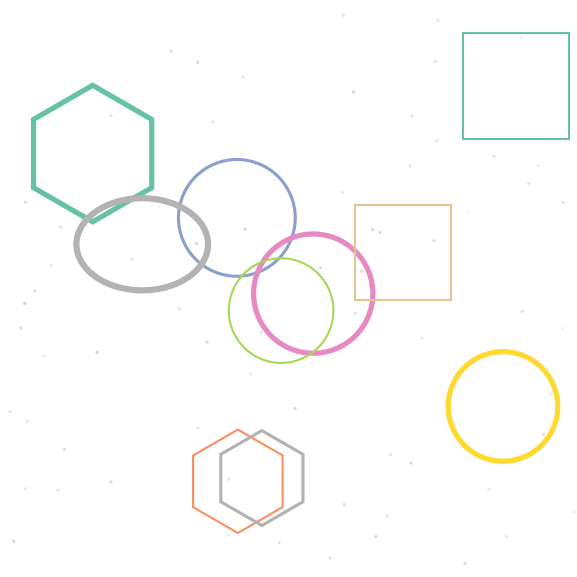[{"shape": "square", "thickness": 1, "radius": 0.46, "center": [0.893, 0.85]}, {"shape": "hexagon", "thickness": 2.5, "radius": 0.59, "center": [0.16, 0.733]}, {"shape": "hexagon", "thickness": 1, "radius": 0.45, "center": [0.412, 0.166]}, {"shape": "circle", "thickness": 1.5, "radius": 0.51, "center": [0.41, 0.622]}, {"shape": "circle", "thickness": 2.5, "radius": 0.52, "center": [0.542, 0.491]}, {"shape": "circle", "thickness": 1, "radius": 0.45, "center": [0.487, 0.461]}, {"shape": "circle", "thickness": 2.5, "radius": 0.47, "center": [0.871, 0.295]}, {"shape": "square", "thickness": 1, "radius": 0.41, "center": [0.698, 0.562]}, {"shape": "oval", "thickness": 3, "radius": 0.57, "center": [0.246, 0.576]}, {"shape": "hexagon", "thickness": 1.5, "radius": 0.41, "center": [0.453, 0.171]}]